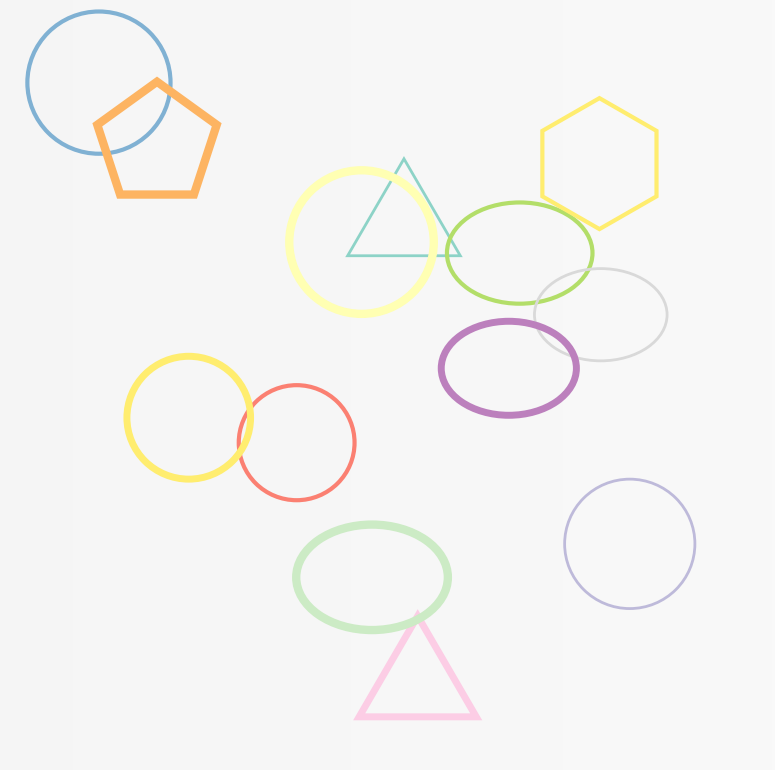[{"shape": "triangle", "thickness": 1, "radius": 0.42, "center": [0.521, 0.71]}, {"shape": "circle", "thickness": 3, "radius": 0.47, "center": [0.466, 0.686]}, {"shape": "circle", "thickness": 1, "radius": 0.42, "center": [0.813, 0.294]}, {"shape": "circle", "thickness": 1.5, "radius": 0.37, "center": [0.383, 0.425]}, {"shape": "circle", "thickness": 1.5, "radius": 0.46, "center": [0.128, 0.893]}, {"shape": "pentagon", "thickness": 3, "radius": 0.41, "center": [0.203, 0.813]}, {"shape": "oval", "thickness": 1.5, "radius": 0.47, "center": [0.671, 0.671]}, {"shape": "triangle", "thickness": 2.5, "radius": 0.44, "center": [0.539, 0.113]}, {"shape": "oval", "thickness": 1, "radius": 0.43, "center": [0.775, 0.591]}, {"shape": "oval", "thickness": 2.5, "radius": 0.44, "center": [0.657, 0.522]}, {"shape": "oval", "thickness": 3, "radius": 0.49, "center": [0.48, 0.25]}, {"shape": "circle", "thickness": 2.5, "radius": 0.4, "center": [0.244, 0.458]}, {"shape": "hexagon", "thickness": 1.5, "radius": 0.43, "center": [0.773, 0.788]}]